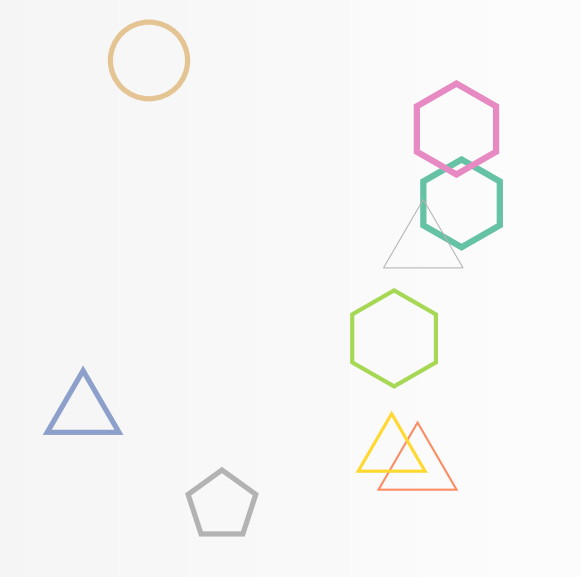[{"shape": "hexagon", "thickness": 3, "radius": 0.38, "center": [0.794, 0.647]}, {"shape": "triangle", "thickness": 1, "radius": 0.39, "center": [0.718, 0.19]}, {"shape": "triangle", "thickness": 2.5, "radius": 0.36, "center": [0.143, 0.286]}, {"shape": "hexagon", "thickness": 3, "radius": 0.39, "center": [0.785, 0.776]}, {"shape": "hexagon", "thickness": 2, "radius": 0.42, "center": [0.678, 0.413]}, {"shape": "triangle", "thickness": 1.5, "radius": 0.33, "center": [0.674, 0.216]}, {"shape": "circle", "thickness": 2.5, "radius": 0.33, "center": [0.256, 0.894]}, {"shape": "triangle", "thickness": 0.5, "radius": 0.4, "center": [0.728, 0.575]}, {"shape": "pentagon", "thickness": 2.5, "radius": 0.31, "center": [0.382, 0.124]}]